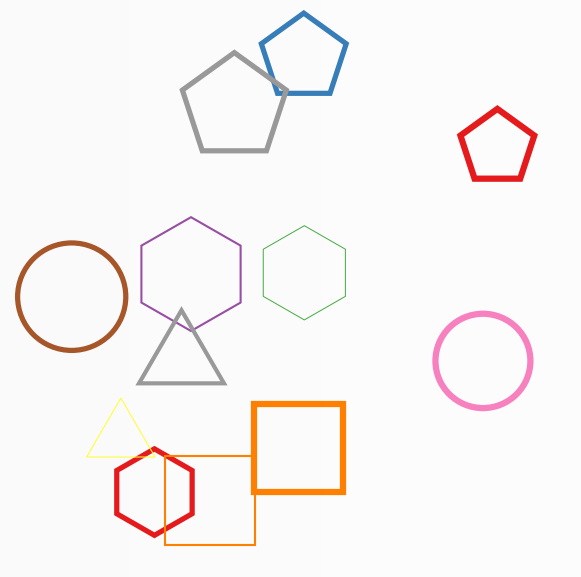[{"shape": "pentagon", "thickness": 3, "radius": 0.33, "center": [0.856, 0.744]}, {"shape": "hexagon", "thickness": 2.5, "radius": 0.37, "center": [0.266, 0.147]}, {"shape": "pentagon", "thickness": 2.5, "radius": 0.38, "center": [0.523, 0.9]}, {"shape": "hexagon", "thickness": 0.5, "radius": 0.41, "center": [0.524, 0.527]}, {"shape": "hexagon", "thickness": 1, "radius": 0.49, "center": [0.329, 0.525]}, {"shape": "square", "thickness": 1, "radius": 0.39, "center": [0.362, 0.133]}, {"shape": "square", "thickness": 3, "radius": 0.38, "center": [0.514, 0.224]}, {"shape": "triangle", "thickness": 0.5, "radius": 0.34, "center": [0.208, 0.242]}, {"shape": "circle", "thickness": 2.5, "radius": 0.47, "center": [0.123, 0.485]}, {"shape": "circle", "thickness": 3, "radius": 0.41, "center": [0.831, 0.374]}, {"shape": "pentagon", "thickness": 2.5, "radius": 0.47, "center": [0.403, 0.814]}, {"shape": "triangle", "thickness": 2, "radius": 0.42, "center": [0.312, 0.378]}]